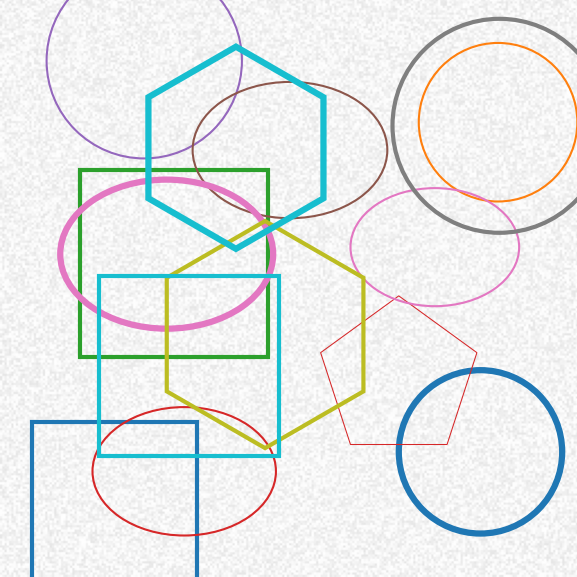[{"shape": "square", "thickness": 2, "radius": 0.72, "center": [0.199, 0.126]}, {"shape": "circle", "thickness": 3, "radius": 0.71, "center": [0.832, 0.217]}, {"shape": "circle", "thickness": 1, "radius": 0.69, "center": [0.862, 0.788]}, {"shape": "square", "thickness": 2, "radius": 0.81, "center": [0.301, 0.543]}, {"shape": "pentagon", "thickness": 0.5, "radius": 0.71, "center": [0.69, 0.345]}, {"shape": "oval", "thickness": 1, "radius": 0.79, "center": [0.319, 0.183]}, {"shape": "circle", "thickness": 1, "radius": 0.85, "center": [0.25, 0.894]}, {"shape": "oval", "thickness": 1, "radius": 0.84, "center": [0.502, 0.739]}, {"shape": "oval", "thickness": 3, "radius": 0.92, "center": [0.289, 0.559]}, {"shape": "oval", "thickness": 1, "radius": 0.73, "center": [0.753, 0.571]}, {"shape": "circle", "thickness": 2, "radius": 0.93, "center": [0.865, 0.781]}, {"shape": "hexagon", "thickness": 2, "radius": 0.98, "center": [0.459, 0.42]}, {"shape": "hexagon", "thickness": 3, "radius": 0.88, "center": [0.409, 0.743]}, {"shape": "square", "thickness": 2, "radius": 0.78, "center": [0.327, 0.365]}]